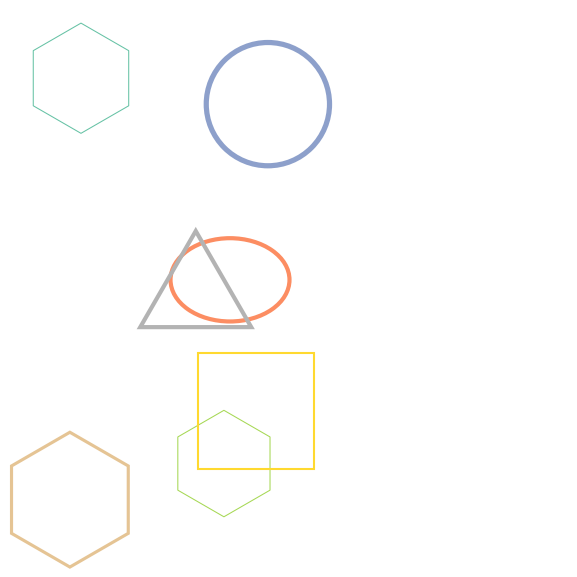[{"shape": "hexagon", "thickness": 0.5, "radius": 0.48, "center": [0.14, 0.864]}, {"shape": "oval", "thickness": 2, "radius": 0.52, "center": [0.398, 0.515]}, {"shape": "circle", "thickness": 2.5, "radius": 0.53, "center": [0.464, 0.819]}, {"shape": "hexagon", "thickness": 0.5, "radius": 0.46, "center": [0.388, 0.196]}, {"shape": "square", "thickness": 1, "radius": 0.5, "center": [0.443, 0.288]}, {"shape": "hexagon", "thickness": 1.5, "radius": 0.58, "center": [0.121, 0.134]}, {"shape": "triangle", "thickness": 2, "radius": 0.55, "center": [0.339, 0.488]}]